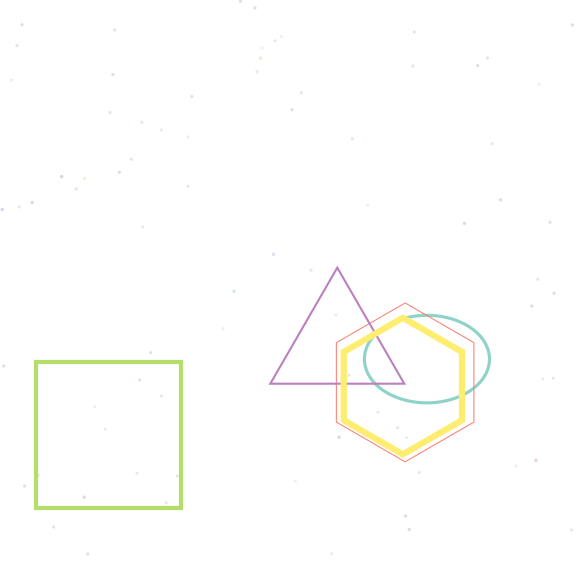[{"shape": "oval", "thickness": 1.5, "radius": 0.54, "center": [0.739, 0.377]}, {"shape": "hexagon", "thickness": 0.5, "radius": 0.69, "center": [0.702, 0.337]}, {"shape": "square", "thickness": 2, "radius": 0.63, "center": [0.188, 0.246]}, {"shape": "triangle", "thickness": 1, "radius": 0.67, "center": [0.584, 0.402]}, {"shape": "hexagon", "thickness": 3, "radius": 0.59, "center": [0.698, 0.331]}]